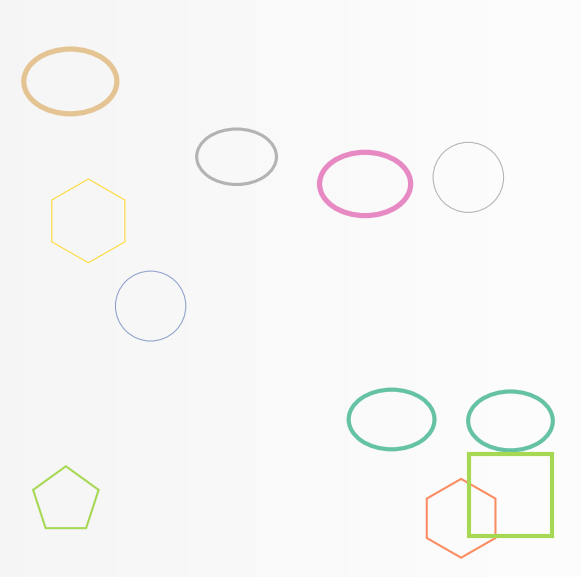[{"shape": "oval", "thickness": 2, "radius": 0.37, "center": [0.674, 0.273]}, {"shape": "oval", "thickness": 2, "radius": 0.36, "center": [0.878, 0.27]}, {"shape": "hexagon", "thickness": 1, "radius": 0.34, "center": [0.793, 0.102]}, {"shape": "circle", "thickness": 0.5, "radius": 0.3, "center": [0.259, 0.469]}, {"shape": "oval", "thickness": 2.5, "radius": 0.39, "center": [0.628, 0.681]}, {"shape": "pentagon", "thickness": 1, "radius": 0.3, "center": [0.113, 0.133]}, {"shape": "square", "thickness": 2, "radius": 0.35, "center": [0.878, 0.142]}, {"shape": "hexagon", "thickness": 0.5, "radius": 0.36, "center": [0.152, 0.617]}, {"shape": "oval", "thickness": 2.5, "radius": 0.4, "center": [0.121, 0.858]}, {"shape": "circle", "thickness": 0.5, "radius": 0.3, "center": [0.806, 0.692]}, {"shape": "oval", "thickness": 1.5, "radius": 0.34, "center": [0.407, 0.728]}]